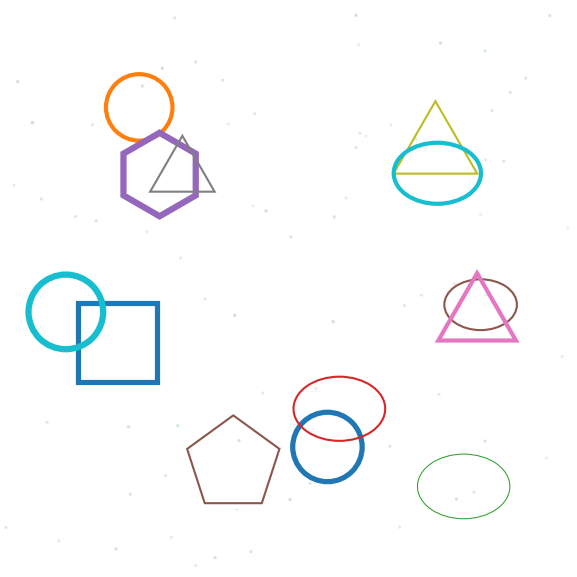[{"shape": "square", "thickness": 2.5, "radius": 0.34, "center": [0.204, 0.407]}, {"shape": "circle", "thickness": 2.5, "radius": 0.3, "center": [0.567, 0.225]}, {"shape": "circle", "thickness": 2, "radius": 0.29, "center": [0.241, 0.813]}, {"shape": "oval", "thickness": 0.5, "radius": 0.4, "center": [0.803, 0.157]}, {"shape": "oval", "thickness": 1, "radius": 0.4, "center": [0.588, 0.291]}, {"shape": "hexagon", "thickness": 3, "radius": 0.36, "center": [0.276, 0.697]}, {"shape": "pentagon", "thickness": 1, "radius": 0.42, "center": [0.404, 0.196]}, {"shape": "oval", "thickness": 1, "radius": 0.31, "center": [0.832, 0.472]}, {"shape": "triangle", "thickness": 2, "radius": 0.39, "center": [0.826, 0.448]}, {"shape": "triangle", "thickness": 1, "radius": 0.32, "center": [0.316, 0.699]}, {"shape": "triangle", "thickness": 1, "radius": 0.42, "center": [0.754, 0.74]}, {"shape": "circle", "thickness": 3, "radius": 0.32, "center": [0.114, 0.459]}, {"shape": "oval", "thickness": 2, "radius": 0.38, "center": [0.757, 0.699]}]